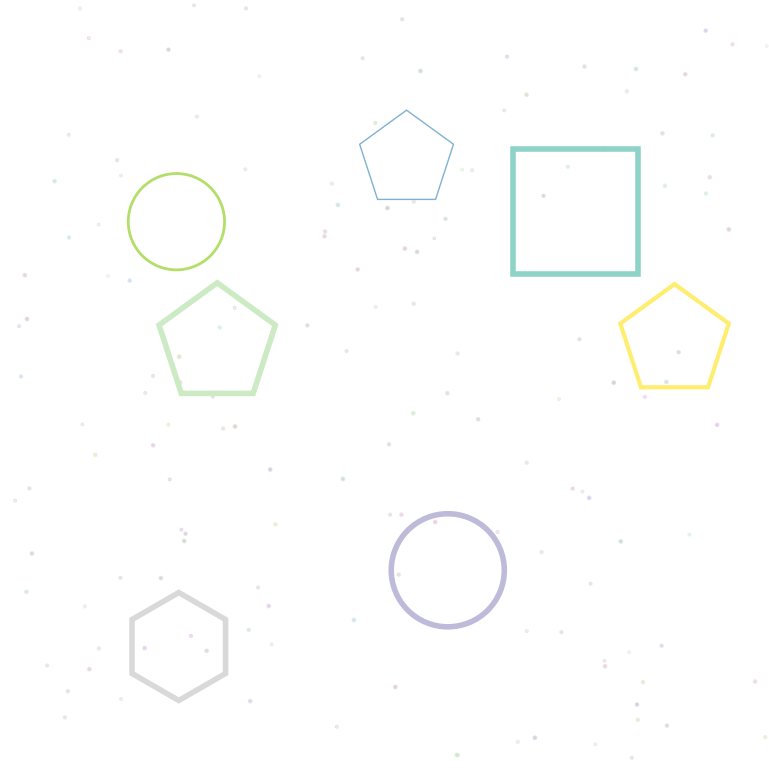[{"shape": "square", "thickness": 2, "radius": 0.41, "center": [0.748, 0.725]}, {"shape": "circle", "thickness": 2, "radius": 0.37, "center": [0.582, 0.259]}, {"shape": "pentagon", "thickness": 0.5, "radius": 0.32, "center": [0.528, 0.793]}, {"shape": "circle", "thickness": 1, "radius": 0.31, "center": [0.229, 0.712]}, {"shape": "hexagon", "thickness": 2, "radius": 0.35, "center": [0.232, 0.16]}, {"shape": "pentagon", "thickness": 2, "radius": 0.4, "center": [0.282, 0.553]}, {"shape": "pentagon", "thickness": 1.5, "radius": 0.37, "center": [0.876, 0.557]}]